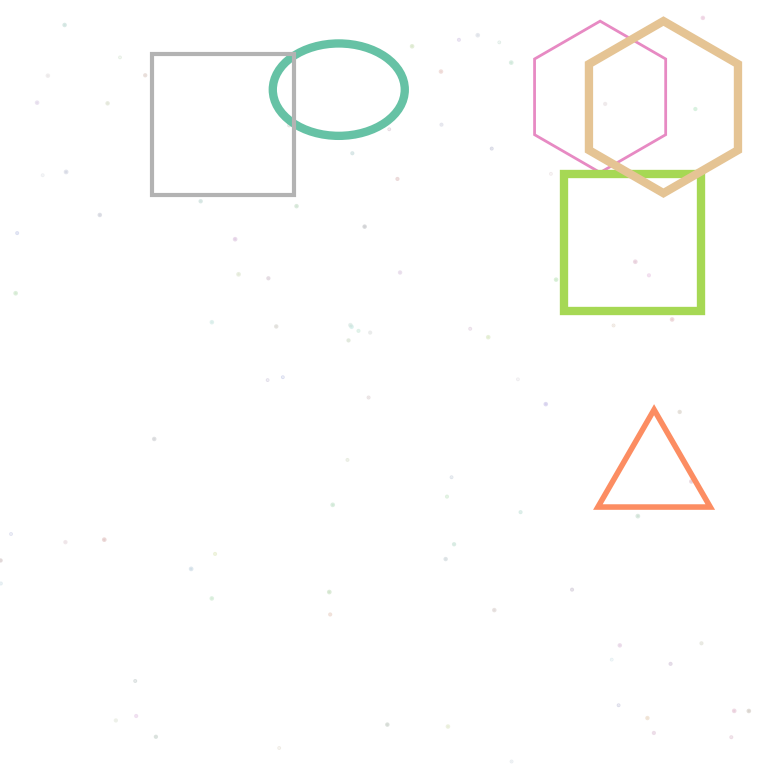[{"shape": "oval", "thickness": 3, "radius": 0.43, "center": [0.44, 0.884]}, {"shape": "triangle", "thickness": 2, "radius": 0.42, "center": [0.849, 0.384]}, {"shape": "hexagon", "thickness": 1, "radius": 0.49, "center": [0.779, 0.874]}, {"shape": "square", "thickness": 3, "radius": 0.44, "center": [0.822, 0.685]}, {"shape": "hexagon", "thickness": 3, "radius": 0.56, "center": [0.862, 0.861]}, {"shape": "square", "thickness": 1.5, "radius": 0.46, "center": [0.29, 0.838]}]